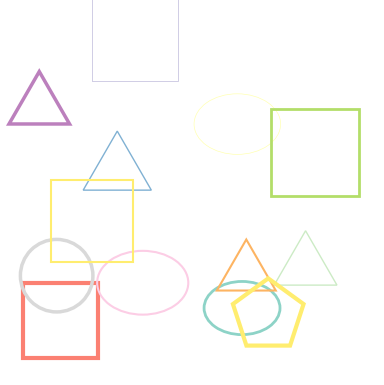[{"shape": "oval", "thickness": 2, "radius": 0.49, "center": [0.629, 0.2]}, {"shape": "oval", "thickness": 0.5, "radius": 0.56, "center": [0.616, 0.678]}, {"shape": "square", "thickness": 0.5, "radius": 0.56, "center": [0.351, 0.9]}, {"shape": "square", "thickness": 3, "radius": 0.49, "center": [0.158, 0.168]}, {"shape": "triangle", "thickness": 1, "radius": 0.51, "center": [0.305, 0.557]}, {"shape": "triangle", "thickness": 1.5, "radius": 0.44, "center": [0.64, 0.29]}, {"shape": "square", "thickness": 2, "radius": 0.57, "center": [0.818, 0.604]}, {"shape": "oval", "thickness": 1.5, "radius": 0.59, "center": [0.371, 0.266]}, {"shape": "circle", "thickness": 2.5, "radius": 0.47, "center": [0.147, 0.284]}, {"shape": "triangle", "thickness": 2.5, "radius": 0.45, "center": [0.102, 0.723]}, {"shape": "triangle", "thickness": 1, "radius": 0.47, "center": [0.794, 0.307]}, {"shape": "pentagon", "thickness": 3, "radius": 0.48, "center": [0.697, 0.18]}, {"shape": "square", "thickness": 1.5, "radius": 0.53, "center": [0.238, 0.425]}]